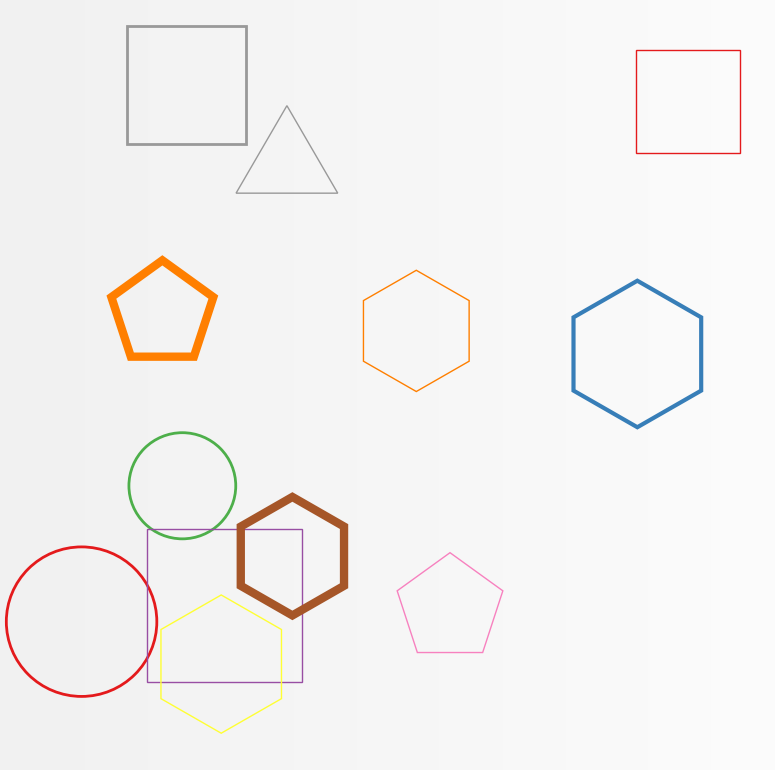[{"shape": "square", "thickness": 0.5, "radius": 0.34, "center": [0.887, 0.868]}, {"shape": "circle", "thickness": 1, "radius": 0.49, "center": [0.105, 0.193]}, {"shape": "hexagon", "thickness": 1.5, "radius": 0.48, "center": [0.822, 0.54]}, {"shape": "circle", "thickness": 1, "radius": 0.34, "center": [0.235, 0.369]}, {"shape": "square", "thickness": 0.5, "radius": 0.5, "center": [0.29, 0.214]}, {"shape": "hexagon", "thickness": 0.5, "radius": 0.39, "center": [0.537, 0.57]}, {"shape": "pentagon", "thickness": 3, "radius": 0.35, "center": [0.21, 0.593]}, {"shape": "hexagon", "thickness": 0.5, "radius": 0.45, "center": [0.285, 0.138]}, {"shape": "hexagon", "thickness": 3, "radius": 0.38, "center": [0.377, 0.278]}, {"shape": "pentagon", "thickness": 0.5, "radius": 0.36, "center": [0.581, 0.211]}, {"shape": "triangle", "thickness": 0.5, "radius": 0.38, "center": [0.37, 0.787]}, {"shape": "square", "thickness": 1, "radius": 0.38, "center": [0.241, 0.889]}]